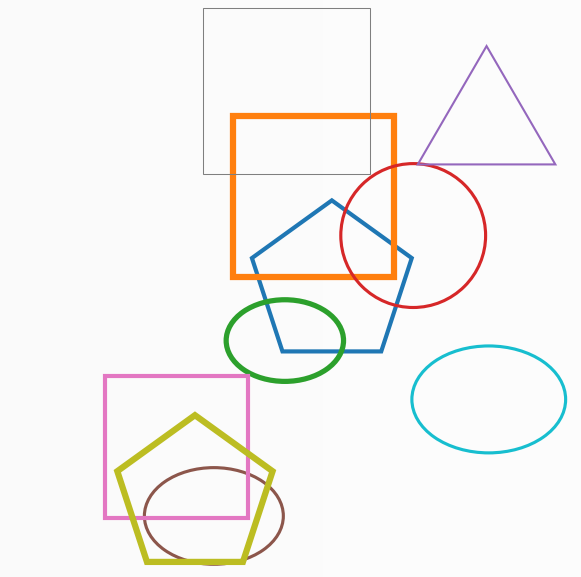[{"shape": "pentagon", "thickness": 2, "radius": 0.72, "center": [0.571, 0.508]}, {"shape": "square", "thickness": 3, "radius": 0.69, "center": [0.539, 0.659]}, {"shape": "oval", "thickness": 2.5, "radius": 0.5, "center": [0.49, 0.409]}, {"shape": "circle", "thickness": 1.5, "radius": 0.62, "center": [0.711, 0.591]}, {"shape": "triangle", "thickness": 1, "radius": 0.68, "center": [0.837, 0.783]}, {"shape": "oval", "thickness": 1.5, "radius": 0.6, "center": [0.368, 0.106]}, {"shape": "square", "thickness": 2, "radius": 0.61, "center": [0.304, 0.224]}, {"shape": "square", "thickness": 0.5, "radius": 0.72, "center": [0.493, 0.842]}, {"shape": "pentagon", "thickness": 3, "radius": 0.7, "center": [0.335, 0.14]}, {"shape": "oval", "thickness": 1.5, "radius": 0.66, "center": [0.841, 0.308]}]